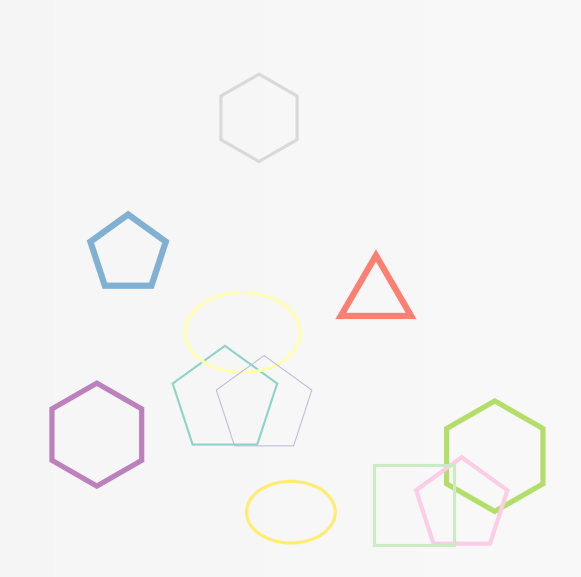[{"shape": "pentagon", "thickness": 1, "radius": 0.47, "center": [0.387, 0.306]}, {"shape": "oval", "thickness": 1.5, "radius": 0.49, "center": [0.418, 0.423]}, {"shape": "pentagon", "thickness": 0.5, "radius": 0.43, "center": [0.454, 0.297]}, {"shape": "triangle", "thickness": 3, "radius": 0.35, "center": [0.647, 0.487]}, {"shape": "pentagon", "thickness": 3, "radius": 0.34, "center": [0.22, 0.56]}, {"shape": "hexagon", "thickness": 2.5, "radius": 0.48, "center": [0.851, 0.209]}, {"shape": "pentagon", "thickness": 2, "radius": 0.41, "center": [0.794, 0.125]}, {"shape": "hexagon", "thickness": 1.5, "radius": 0.38, "center": [0.446, 0.795]}, {"shape": "hexagon", "thickness": 2.5, "radius": 0.45, "center": [0.167, 0.247]}, {"shape": "square", "thickness": 1.5, "radius": 0.35, "center": [0.713, 0.125]}, {"shape": "oval", "thickness": 1.5, "radius": 0.38, "center": [0.5, 0.112]}]